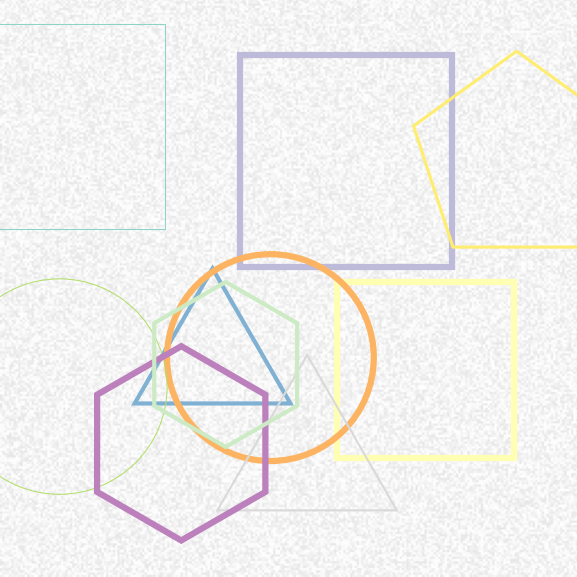[{"shape": "square", "thickness": 0.5, "radius": 0.89, "center": [0.108, 0.779]}, {"shape": "square", "thickness": 3, "radius": 0.76, "center": [0.737, 0.359]}, {"shape": "square", "thickness": 3, "radius": 0.92, "center": [0.599, 0.72]}, {"shape": "triangle", "thickness": 2, "radius": 0.78, "center": [0.368, 0.378]}, {"shape": "circle", "thickness": 3, "radius": 0.9, "center": [0.468, 0.38]}, {"shape": "circle", "thickness": 0.5, "radius": 0.93, "center": [0.103, 0.33]}, {"shape": "triangle", "thickness": 1, "radius": 0.9, "center": [0.532, 0.205]}, {"shape": "hexagon", "thickness": 3, "radius": 0.84, "center": [0.314, 0.231]}, {"shape": "hexagon", "thickness": 2, "radius": 0.71, "center": [0.391, 0.368]}, {"shape": "pentagon", "thickness": 1.5, "radius": 0.94, "center": [0.895, 0.723]}]